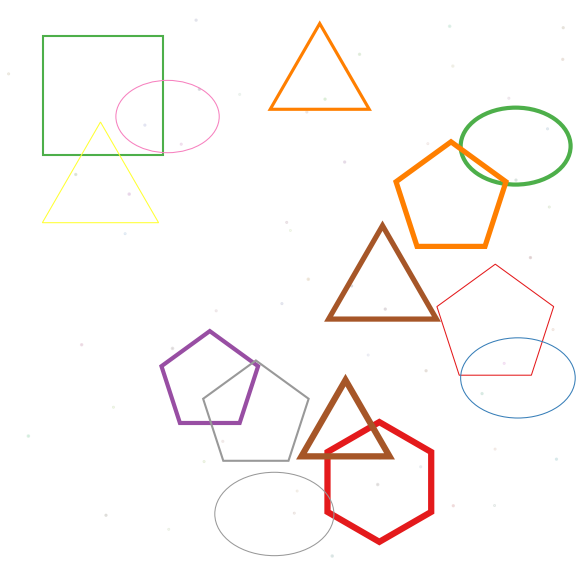[{"shape": "hexagon", "thickness": 3, "radius": 0.52, "center": [0.657, 0.165]}, {"shape": "pentagon", "thickness": 0.5, "radius": 0.53, "center": [0.858, 0.435]}, {"shape": "oval", "thickness": 0.5, "radius": 0.5, "center": [0.897, 0.345]}, {"shape": "oval", "thickness": 2, "radius": 0.48, "center": [0.893, 0.746]}, {"shape": "square", "thickness": 1, "radius": 0.52, "center": [0.179, 0.833]}, {"shape": "pentagon", "thickness": 2, "radius": 0.44, "center": [0.363, 0.338]}, {"shape": "pentagon", "thickness": 2.5, "radius": 0.5, "center": [0.781, 0.653]}, {"shape": "triangle", "thickness": 1.5, "radius": 0.49, "center": [0.554, 0.859]}, {"shape": "triangle", "thickness": 0.5, "radius": 0.58, "center": [0.174, 0.672]}, {"shape": "triangle", "thickness": 2.5, "radius": 0.54, "center": [0.662, 0.501]}, {"shape": "triangle", "thickness": 3, "radius": 0.44, "center": [0.598, 0.253]}, {"shape": "oval", "thickness": 0.5, "radius": 0.45, "center": [0.29, 0.797]}, {"shape": "oval", "thickness": 0.5, "radius": 0.52, "center": [0.475, 0.109]}, {"shape": "pentagon", "thickness": 1, "radius": 0.48, "center": [0.443, 0.279]}]